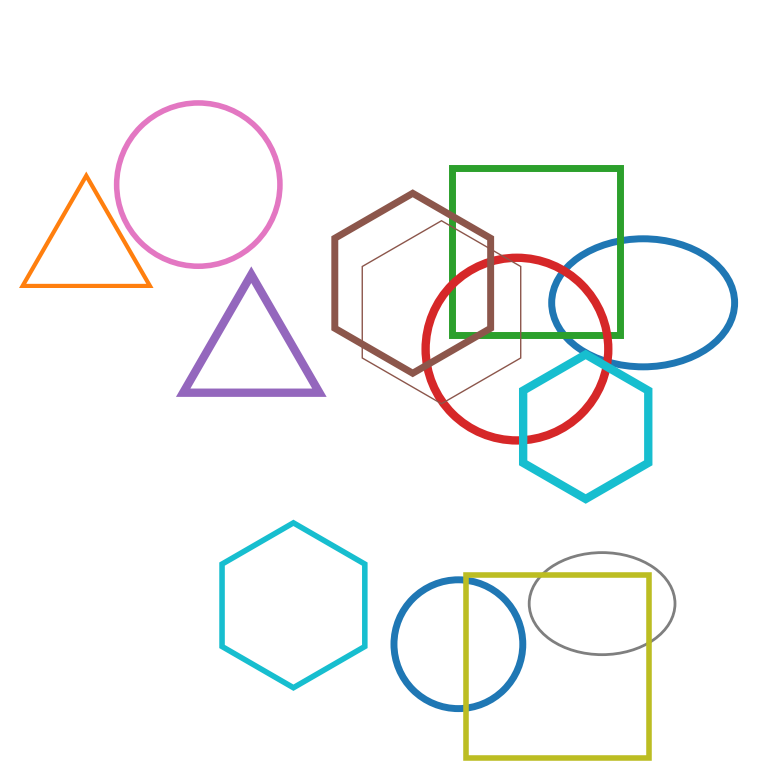[{"shape": "circle", "thickness": 2.5, "radius": 0.42, "center": [0.595, 0.163]}, {"shape": "oval", "thickness": 2.5, "radius": 0.59, "center": [0.835, 0.607]}, {"shape": "triangle", "thickness": 1.5, "radius": 0.48, "center": [0.112, 0.676]}, {"shape": "square", "thickness": 2.5, "radius": 0.55, "center": [0.696, 0.673]}, {"shape": "circle", "thickness": 3, "radius": 0.59, "center": [0.671, 0.547]}, {"shape": "triangle", "thickness": 3, "radius": 0.51, "center": [0.326, 0.541]}, {"shape": "hexagon", "thickness": 2.5, "radius": 0.58, "center": [0.536, 0.632]}, {"shape": "hexagon", "thickness": 0.5, "radius": 0.59, "center": [0.573, 0.594]}, {"shape": "circle", "thickness": 2, "radius": 0.53, "center": [0.258, 0.76]}, {"shape": "oval", "thickness": 1, "radius": 0.47, "center": [0.782, 0.216]}, {"shape": "square", "thickness": 2, "radius": 0.59, "center": [0.724, 0.134]}, {"shape": "hexagon", "thickness": 3, "radius": 0.47, "center": [0.761, 0.446]}, {"shape": "hexagon", "thickness": 2, "radius": 0.54, "center": [0.381, 0.214]}]